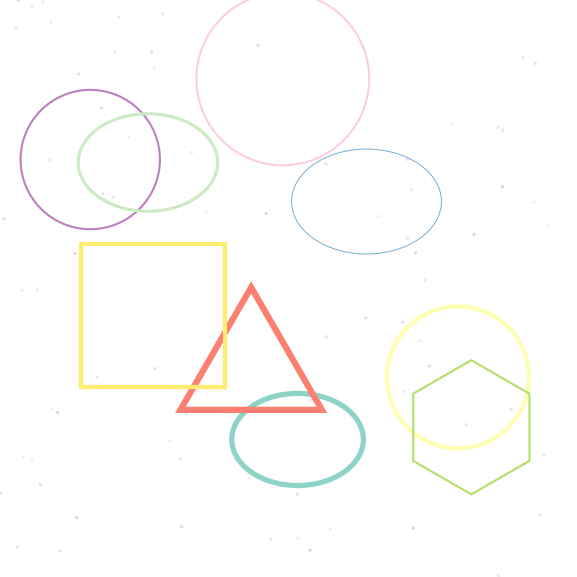[{"shape": "oval", "thickness": 2.5, "radius": 0.57, "center": [0.515, 0.238]}, {"shape": "circle", "thickness": 2, "radius": 0.61, "center": [0.793, 0.346]}, {"shape": "triangle", "thickness": 3, "radius": 0.71, "center": [0.435, 0.36]}, {"shape": "oval", "thickness": 0.5, "radius": 0.65, "center": [0.635, 0.65]}, {"shape": "hexagon", "thickness": 1, "radius": 0.58, "center": [0.816, 0.259]}, {"shape": "circle", "thickness": 1, "radius": 0.75, "center": [0.49, 0.862]}, {"shape": "circle", "thickness": 1, "radius": 0.6, "center": [0.156, 0.723]}, {"shape": "oval", "thickness": 1.5, "radius": 0.6, "center": [0.256, 0.718]}, {"shape": "square", "thickness": 2, "radius": 0.62, "center": [0.265, 0.453]}]